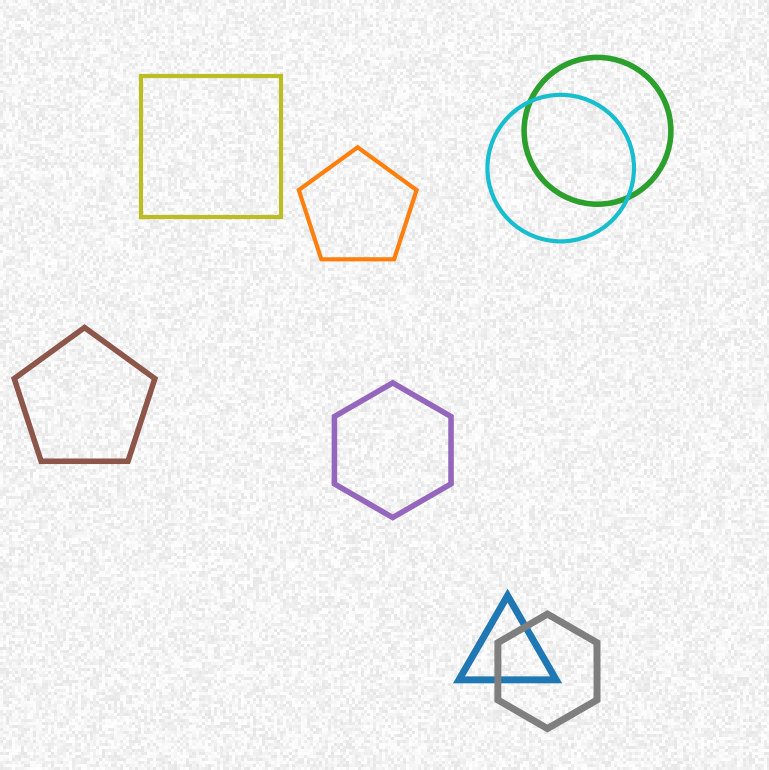[{"shape": "triangle", "thickness": 2.5, "radius": 0.36, "center": [0.659, 0.154]}, {"shape": "pentagon", "thickness": 1.5, "radius": 0.4, "center": [0.465, 0.728]}, {"shape": "circle", "thickness": 2, "radius": 0.48, "center": [0.776, 0.83]}, {"shape": "hexagon", "thickness": 2, "radius": 0.44, "center": [0.51, 0.415]}, {"shape": "pentagon", "thickness": 2, "radius": 0.48, "center": [0.11, 0.479]}, {"shape": "hexagon", "thickness": 2.5, "radius": 0.37, "center": [0.711, 0.128]}, {"shape": "square", "thickness": 1.5, "radius": 0.46, "center": [0.274, 0.81]}, {"shape": "circle", "thickness": 1.5, "radius": 0.48, "center": [0.728, 0.782]}]